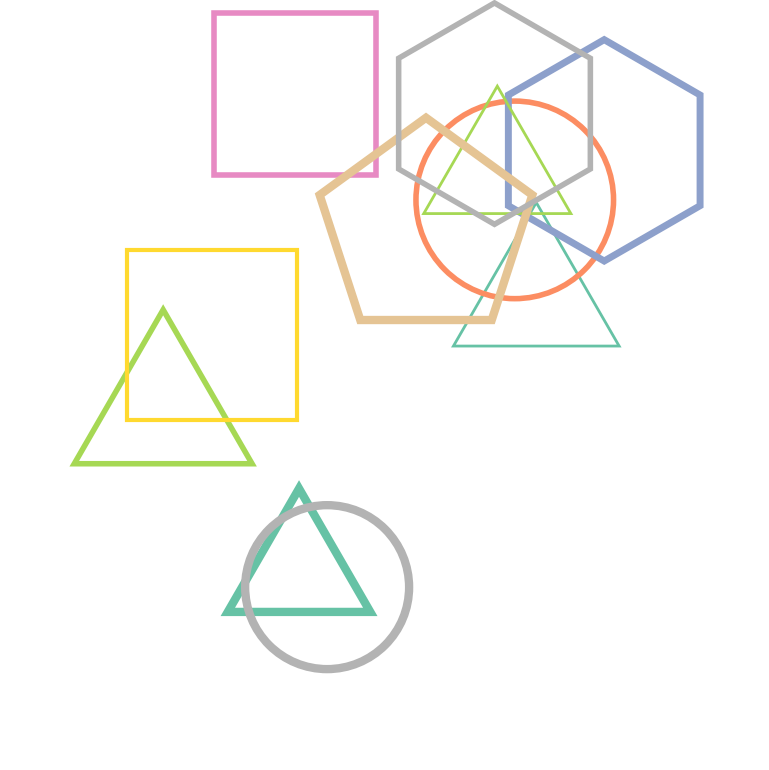[{"shape": "triangle", "thickness": 1, "radius": 0.62, "center": [0.696, 0.613]}, {"shape": "triangle", "thickness": 3, "radius": 0.53, "center": [0.388, 0.259]}, {"shape": "circle", "thickness": 2, "radius": 0.64, "center": [0.669, 0.74]}, {"shape": "hexagon", "thickness": 2.5, "radius": 0.72, "center": [0.785, 0.805]}, {"shape": "square", "thickness": 2, "radius": 0.53, "center": [0.383, 0.878]}, {"shape": "triangle", "thickness": 1, "radius": 0.55, "center": [0.646, 0.778]}, {"shape": "triangle", "thickness": 2, "radius": 0.67, "center": [0.212, 0.464]}, {"shape": "square", "thickness": 1.5, "radius": 0.55, "center": [0.275, 0.565]}, {"shape": "pentagon", "thickness": 3, "radius": 0.73, "center": [0.553, 0.702]}, {"shape": "circle", "thickness": 3, "radius": 0.53, "center": [0.425, 0.237]}, {"shape": "hexagon", "thickness": 2, "radius": 0.72, "center": [0.642, 0.852]}]